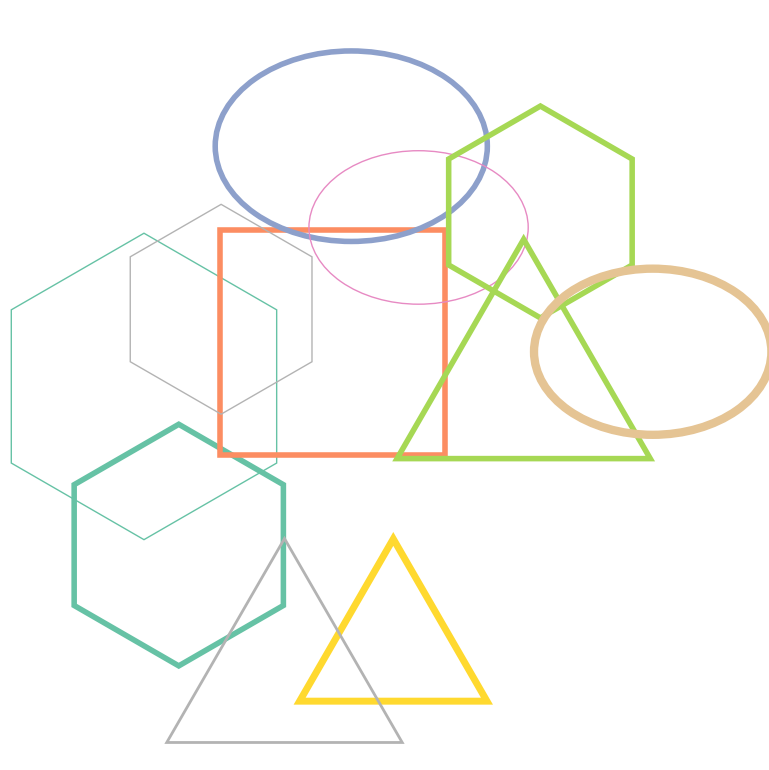[{"shape": "hexagon", "thickness": 2, "radius": 0.78, "center": [0.232, 0.292]}, {"shape": "hexagon", "thickness": 0.5, "radius": 0.99, "center": [0.187, 0.498]}, {"shape": "square", "thickness": 2, "radius": 0.73, "center": [0.432, 0.555]}, {"shape": "oval", "thickness": 2, "radius": 0.88, "center": [0.456, 0.81]}, {"shape": "oval", "thickness": 0.5, "radius": 0.71, "center": [0.544, 0.705]}, {"shape": "hexagon", "thickness": 2, "radius": 0.69, "center": [0.702, 0.725]}, {"shape": "triangle", "thickness": 2, "radius": 0.95, "center": [0.68, 0.499]}, {"shape": "triangle", "thickness": 2.5, "radius": 0.7, "center": [0.511, 0.16]}, {"shape": "oval", "thickness": 3, "radius": 0.77, "center": [0.848, 0.543]}, {"shape": "triangle", "thickness": 1, "radius": 0.88, "center": [0.369, 0.124]}, {"shape": "hexagon", "thickness": 0.5, "radius": 0.68, "center": [0.287, 0.598]}]